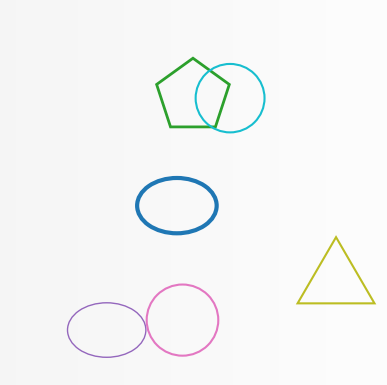[{"shape": "oval", "thickness": 3, "radius": 0.51, "center": [0.456, 0.466]}, {"shape": "pentagon", "thickness": 2, "radius": 0.49, "center": [0.498, 0.75]}, {"shape": "oval", "thickness": 1, "radius": 0.51, "center": [0.275, 0.143]}, {"shape": "circle", "thickness": 1.5, "radius": 0.46, "center": [0.471, 0.169]}, {"shape": "triangle", "thickness": 1.5, "radius": 0.57, "center": [0.867, 0.269]}, {"shape": "circle", "thickness": 1.5, "radius": 0.44, "center": [0.594, 0.745]}]